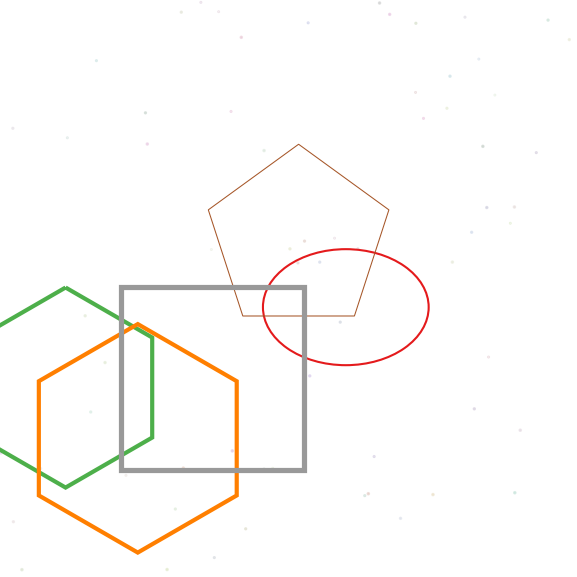[{"shape": "oval", "thickness": 1, "radius": 0.72, "center": [0.599, 0.467]}, {"shape": "hexagon", "thickness": 2, "radius": 0.87, "center": [0.114, 0.328]}, {"shape": "hexagon", "thickness": 2, "radius": 0.99, "center": [0.239, 0.24]}, {"shape": "pentagon", "thickness": 0.5, "radius": 0.82, "center": [0.517, 0.585]}, {"shape": "square", "thickness": 2.5, "radius": 0.79, "center": [0.368, 0.344]}]